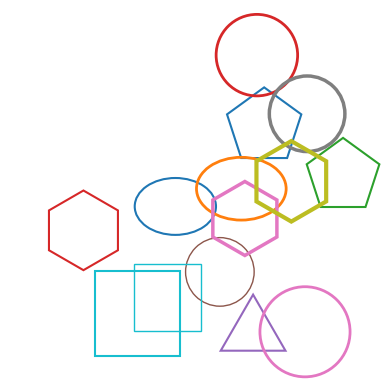[{"shape": "pentagon", "thickness": 1.5, "radius": 0.51, "center": [0.686, 0.672]}, {"shape": "oval", "thickness": 1.5, "radius": 0.53, "center": [0.455, 0.464]}, {"shape": "oval", "thickness": 2, "radius": 0.58, "center": [0.627, 0.51]}, {"shape": "pentagon", "thickness": 1.5, "radius": 0.5, "center": [0.891, 0.543]}, {"shape": "circle", "thickness": 2, "radius": 0.53, "center": [0.667, 0.857]}, {"shape": "hexagon", "thickness": 1.5, "radius": 0.52, "center": [0.217, 0.402]}, {"shape": "triangle", "thickness": 1.5, "radius": 0.49, "center": [0.657, 0.138]}, {"shape": "circle", "thickness": 1, "radius": 0.45, "center": [0.571, 0.294]}, {"shape": "circle", "thickness": 2, "radius": 0.59, "center": [0.792, 0.138]}, {"shape": "hexagon", "thickness": 2.5, "radius": 0.48, "center": [0.636, 0.433]}, {"shape": "circle", "thickness": 2.5, "radius": 0.49, "center": [0.798, 0.704]}, {"shape": "hexagon", "thickness": 3, "radius": 0.52, "center": [0.757, 0.529]}, {"shape": "square", "thickness": 1.5, "radius": 0.55, "center": [0.356, 0.186]}, {"shape": "square", "thickness": 1, "radius": 0.43, "center": [0.436, 0.227]}]